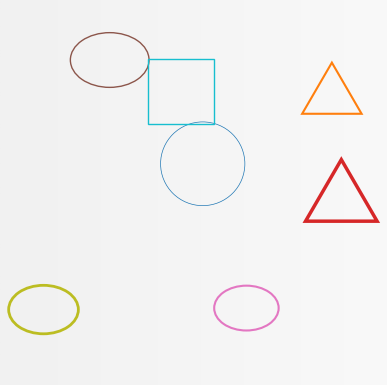[{"shape": "circle", "thickness": 0.5, "radius": 0.54, "center": [0.523, 0.575]}, {"shape": "triangle", "thickness": 1.5, "radius": 0.44, "center": [0.856, 0.749]}, {"shape": "triangle", "thickness": 2.5, "radius": 0.53, "center": [0.881, 0.479]}, {"shape": "oval", "thickness": 1, "radius": 0.51, "center": [0.283, 0.844]}, {"shape": "oval", "thickness": 1.5, "radius": 0.42, "center": [0.636, 0.2]}, {"shape": "oval", "thickness": 2, "radius": 0.45, "center": [0.112, 0.196]}, {"shape": "square", "thickness": 1, "radius": 0.43, "center": [0.467, 0.763]}]